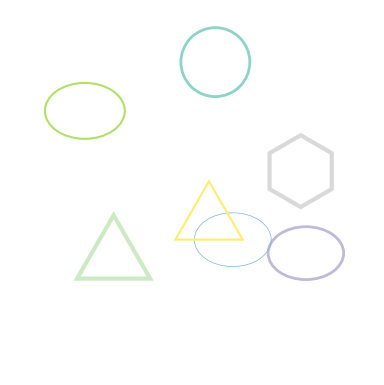[{"shape": "circle", "thickness": 2, "radius": 0.45, "center": [0.559, 0.839]}, {"shape": "oval", "thickness": 2, "radius": 0.49, "center": [0.794, 0.342]}, {"shape": "oval", "thickness": 0.5, "radius": 0.5, "center": [0.605, 0.377]}, {"shape": "oval", "thickness": 1.5, "radius": 0.52, "center": [0.22, 0.712]}, {"shape": "hexagon", "thickness": 3, "radius": 0.47, "center": [0.781, 0.556]}, {"shape": "triangle", "thickness": 3, "radius": 0.55, "center": [0.295, 0.331]}, {"shape": "triangle", "thickness": 1.5, "radius": 0.5, "center": [0.543, 0.428]}]